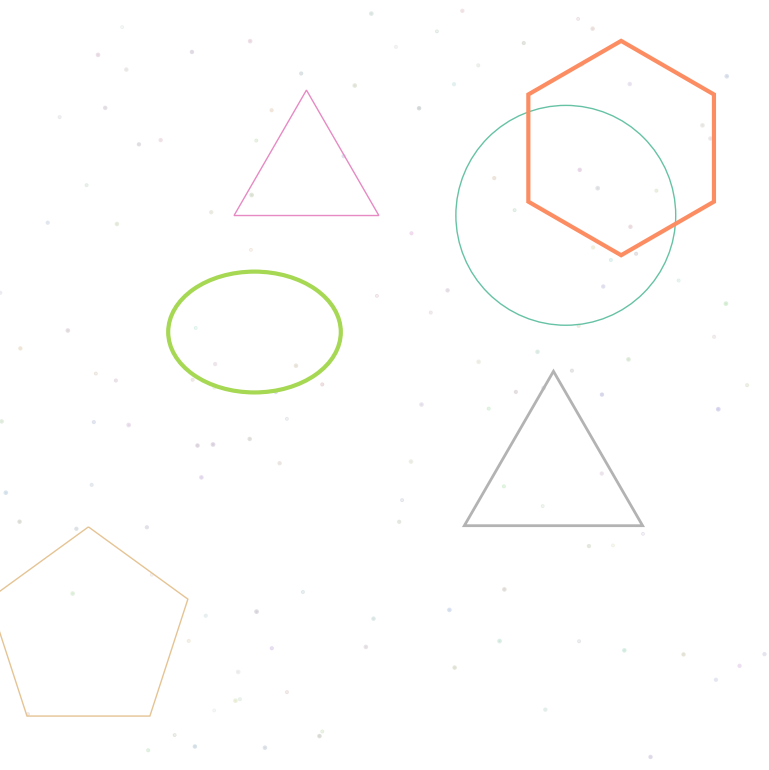[{"shape": "circle", "thickness": 0.5, "radius": 0.71, "center": [0.735, 0.72]}, {"shape": "hexagon", "thickness": 1.5, "radius": 0.7, "center": [0.807, 0.808]}, {"shape": "triangle", "thickness": 0.5, "radius": 0.54, "center": [0.398, 0.774]}, {"shape": "oval", "thickness": 1.5, "radius": 0.56, "center": [0.331, 0.569]}, {"shape": "pentagon", "thickness": 0.5, "radius": 0.68, "center": [0.115, 0.18]}, {"shape": "triangle", "thickness": 1, "radius": 0.67, "center": [0.719, 0.384]}]